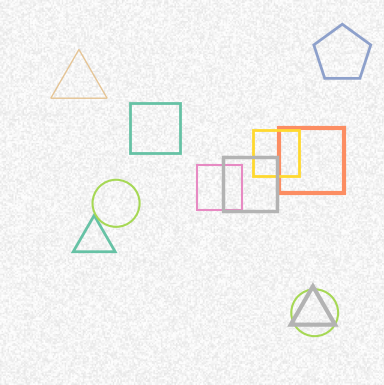[{"shape": "triangle", "thickness": 2, "radius": 0.31, "center": [0.245, 0.378]}, {"shape": "square", "thickness": 2, "radius": 0.33, "center": [0.402, 0.668]}, {"shape": "square", "thickness": 3, "radius": 0.42, "center": [0.81, 0.583]}, {"shape": "pentagon", "thickness": 2, "radius": 0.39, "center": [0.889, 0.859]}, {"shape": "square", "thickness": 1.5, "radius": 0.29, "center": [0.571, 0.513]}, {"shape": "circle", "thickness": 1.5, "radius": 0.31, "center": [0.301, 0.472]}, {"shape": "circle", "thickness": 1.5, "radius": 0.3, "center": [0.817, 0.188]}, {"shape": "square", "thickness": 2, "radius": 0.3, "center": [0.717, 0.603]}, {"shape": "triangle", "thickness": 1, "radius": 0.42, "center": [0.205, 0.787]}, {"shape": "square", "thickness": 2.5, "radius": 0.35, "center": [0.65, 0.523]}, {"shape": "triangle", "thickness": 3, "radius": 0.33, "center": [0.813, 0.19]}]